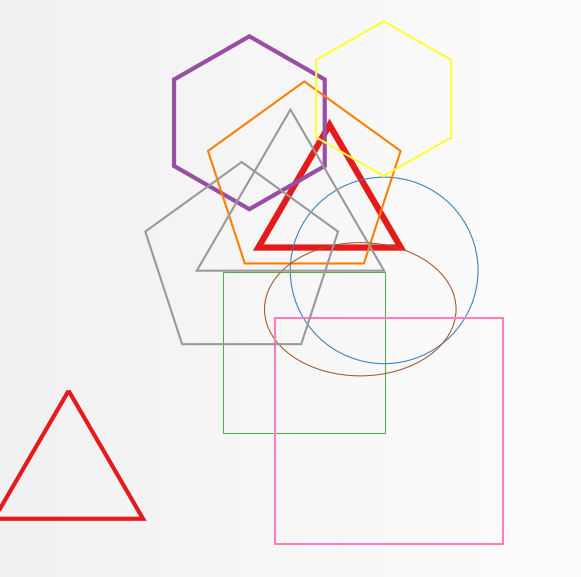[{"shape": "triangle", "thickness": 3, "radius": 0.71, "center": [0.567, 0.641]}, {"shape": "triangle", "thickness": 2, "radius": 0.74, "center": [0.118, 0.175]}, {"shape": "circle", "thickness": 0.5, "radius": 0.81, "center": [0.661, 0.531]}, {"shape": "square", "thickness": 0.5, "radius": 0.7, "center": [0.523, 0.389]}, {"shape": "hexagon", "thickness": 2, "radius": 0.75, "center": [0.429, 0.787]}, {"shape": "pentagon", "thickness": 1, "radius": 0.87, "center": [0.524, 0.684]}, {"shape": "hexagon", "thickness": 1, "radius": 0.67, "center": [0.66, 0.828]}, {"shape": "oval", "thickness": 0.5, "radius": 0.82, "center": [0.62, 0.464]}, {"shape": "square", "thickness": 1, "radius": 0.98, "center": [0.669, 0.253]}, {"shape": "pentagon", "thickness": 1, "radius": 0.87, "center": [0.416, 0.544]}, {"shape": "triangle", "thickness": 1, "radius": 0.93, "center": [0.5, 0.623]}]